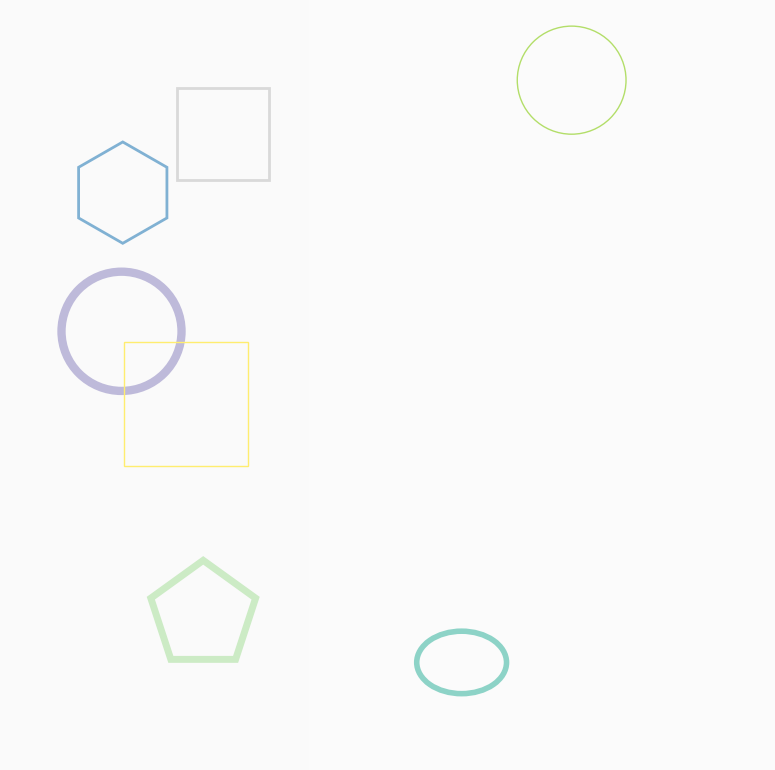[{"shape": "oval", "thickness": 2, "radius": 0.29, "center": [0.596, 0.14]}, {"shape": "circle", "thickness": 3, "radius": 0.39, "center": [0.157, 0.57]}, {"shape": "hexagon", "thickness": 1, "radius": 0.33, "center": [0.158, 0.75]}, {"shape": "circle", "thickness": 0.5, "radius": 0.35, "center": [0.738, 0.896]}, {"shape": "square", "thickness": 1, "radius": 0.3, "center": [0.287, 0.826]}, {"shape": "pentagon", "thickness": 2.5, "radius": 0.36, "center": [0.262, 0.201]}, {"shape": "square", "thickness": 0.5, "radius": 0.4, "center": [0.24, 0.475]}]